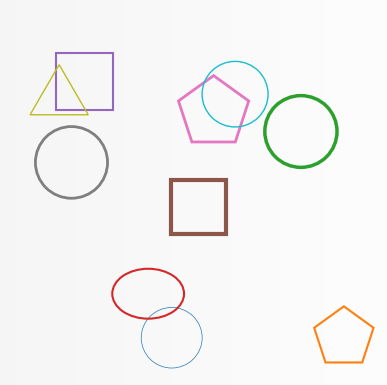[{"shape": "circle", "thickness": 0.5, "radius": 0.39, "center": [0.443, 0.123]}, {"shape": "pentagon", "thickness": 1.5, "radius": 0.4, "center": [0.887, 0.124]}, {"shape": "circle", "thickness": 2.5, "radius": 0.47, "center": [0.777, 0.658]}, {"shape": "oval", "thickness": 1.5, "radius": 0.46, "center": [0.382, 0.237]}, {"shape": "square", "thickness": 1.5, "radius": 0.37, "center": [0.218, 0.788]}, {"shape": "square", "thickness": 3, "radius": 0.35, "center": [0.512, 0.463]}, {"shape": "pentagon", "thickness": 2, "radius": 0.48, "center": [0.551, 0.708]}, {"shape": "circle", "thickness": 2, "radius": 0.47, "center": [0.184, 0.578]}, {"shape": "triangle", "thickness": 1, "radius": 0.43, "center": [0.153, 0.745]}, {"shape": "circle", "thickness": 1, "radius": 0.43, "center": [0.607, 0.755]}]